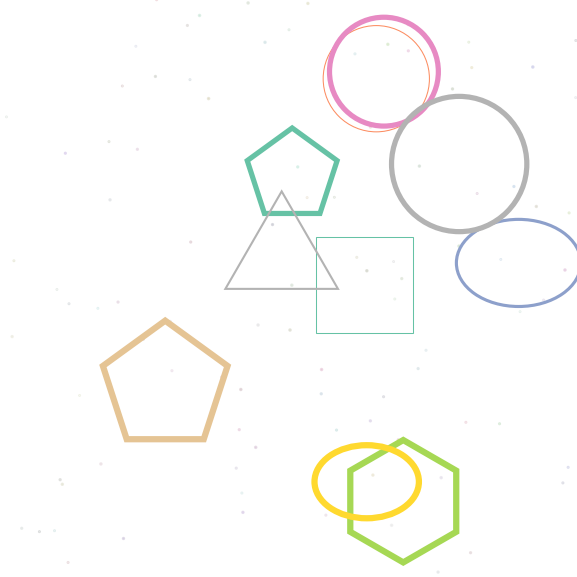[{"shape": "pentagon", "thickness": 2.5, "radius": 0.41, "center": [0.506, 0.696]}, {"shape": "square", "thickness": 0.5, "radius": 0.42, "center": [0.631, 0.505]}, {"shape": "circle", "thickness": 0.5, "radius": 0.46, "center": [0.652, 0.863]}, {"shape": "oval", "thickness": 1.5, "radius": 0.54, "center": [0.898, 0.544]}, {"shape": "circle", "thickness": 2.5, "radius": 0.47, "center": [0.665, 0.875]}, {"shape": "hexagon", "thickness": 3, "radius": 0.53, "center": [0.698, 0.131]}, {"shape": "oval", "thickness": 3, "radius": 0.45, "center": [0.635, 0.165]}, {"shape": "pentagon", "thickness": 3, "radius": 0.57, "center": [0.286, 0.33]}, {"shape": "circle", "thickness": 2.5, "radius": 0.59, "center": [0.795, 0.715]}, {"shape": "triangle", "thickness": 1, "radius": 0.56, "center": [0.488, 0.555]}]